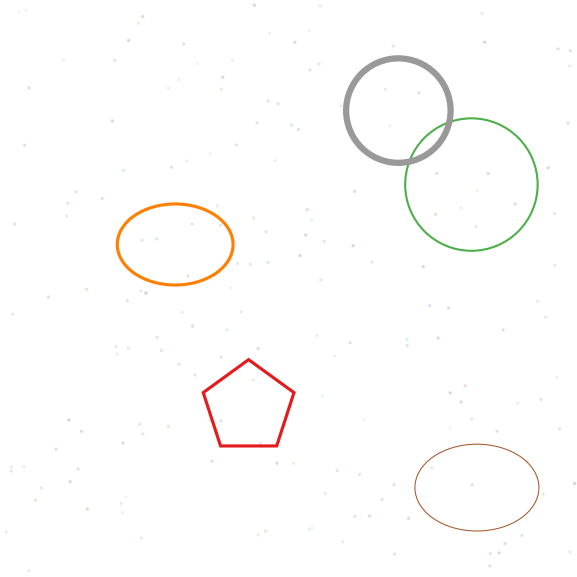[{"shape": "pentagon", "thickness": 1.5, "radius": 0.41, "center": [0.431, 0.294]}, {"shape": "circle", "thickness": 1, "radius": 0.57, "center": [0.816, 0.68]}, {"shape": "oval", "thickness": 1.5, "radius": 0.5, "center": [0.303, 0.576]}, {"shape": "oval", "thickness": 0.5, "radius": 0.54, "center": [0.826, 0.155]}, {"shape": "circle", "thickness": 3, "radius": 0.45, "center": [0.69, 0.808]}]